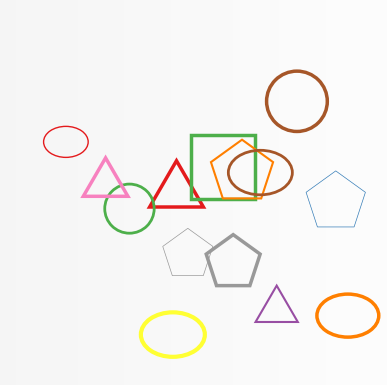[{"shape": "oval", "thickness": 1, "radius": 0.29, "center": [0.17, 0.631]}, {"shape": "triangle", "thickness": 2.5, "radius": 0.4, "center": [0.455, 0.502]}, {"shape": "pentagon", "thickness": 0.5, "radius": 0.4, "center": [0.866, 0.476]}, {"shape": "square", "thickness": 2.5, "radius": 0.41, "center": [0.576, 0.566]}, {"shape": "circle", "thickness": 2, "radius": 0.32, "center": [0.334, 0.458]}, {"shape": "triangle", "thickness": 1.5, "radius": 0.31, "center": [0.714, 0.195]}, {"shape": "oval", "thickness": 2.5, "radius": 0.4, "center": [0.898, 0.18]}, {"shape": "pentagon", "thickness": 1.5, "radius": 0.42, "center": [0.625, 0.553]}, {"shape": "oval", "thickness": 3, "radius": 0.41, "center": [0.446, 0.131]}, {"shape": "oval", "thickness": 2, "radius": 0.41, "center": [0.672, 0.552]}, {"shape": "circle", "thickness": 2.5, "radius": 0.39, "center": [0.766, 0.737]}, {"shape": "triangle", "thickness": 2.5, "radius": 0.33, "center": [0.272, 0.523]}, {"shape": "pentagon", "thickness": 2.5, "radius": 0.37, "center": [0.602, 0.317]}, {"shape": "pentagon", "thickness": 0.5, "radius": 0.34, "center": [0.485, 0.339]}]